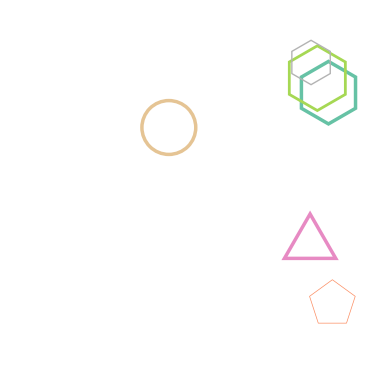[{"shape": "hexagon", "thickness": 2.5, "radius": 0.41, "center": [0.853, 0.759]}, {"shape": "pentagon", "thickness": 0.5, "radius": 0.31, "center": [0.863, 0.211]}, {"shape": "triangle", "thickness": 2.5, "radius": 0.38, "center": [0.805, 0.367]}, {"shape": "hexagon", "thickness": 2, "radius": 0.42, "center": [0.824, 0.797]}, {"shape": "circle", "thickness": 2.5, "radius": 0.35, "center": [0.439, 0.669]}, {"shape": "hexagon", "thickness": 1, "radius": 0.29, "center": [0.808, 0.838]}]